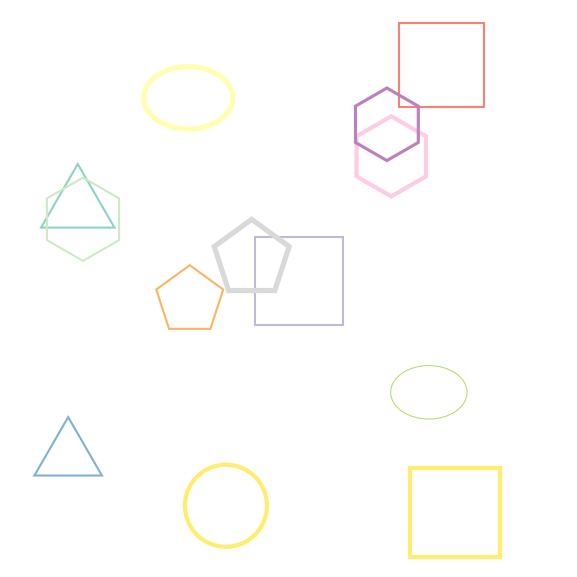[{"shape": "triangle", "thickness": 1, "radius": 0.37, "center": [0.135, 0.642]}, {"shape": "oval", "thickness": 2.5, "radius": 0.39, "center": [0.326, 0.83]}, {"shape": "square", "thickness": 1, "radius": 0.38, "center": [0.518, 0.512]}, {"shape": "square", "thickness": 1, "radius": 0.36, "center": [0.765, 0.886]}, {"shape": "triangle", "thickness": 1, "radius": 0.34, "center": [0.118, 0.209]}, {"shape": "pentagon", "thickness": 1, "radius": 0.3, "center": [0.329, 0.479]}, {"shape": "oval", "thickness": 0.5, "radius": 0.33, "center": [0.743, 0.32]}, {"shape": "hexagon", "thickness": 2, "radius": 0.35, "center": [0.678, 0.728]}, {"shape": "pentagon", "thickness": 2.5, "radius": 0.34, "center": [0.436, 0.551]}, {"shape": "hexagon", "thickness": 1.5, "radius": 0.31, "center": [0.67, 0.784]}, {"shape": "hexagon", "thickness": 1, "radius": 0.36, "center": [0.144, 0.619]}, {"shape": "circle", "thickness": 2, "radius": 0.36, "center": [0.391, 0.123]}, {"shape": "square", "thickness": 2, "radius": 0.39, "center": [0.788, 0.112]}]